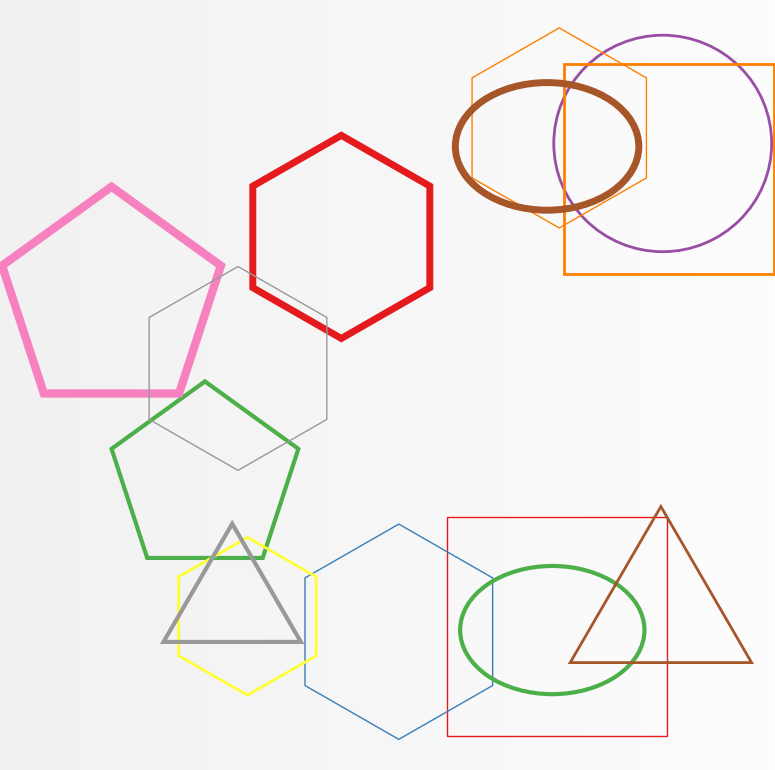[{"shape": "hexagon", "thickness": 2.5, "radius": 0.66, "center": [0.44, 0.692]}, {"shape": "square", "thickness": 0.5, "radius": 0.71, "center": [0.719, 0.187]}, {"shape": "hexagon", "thickness": 0.5, "radius": 0.7, "center": [0.515, 0.18]}, {"shape": "pentagon", "thickness": 1.5, "radius": 0.63, "center": [0.264, 0.378]}, {"shape": "oval", "thickness": 1.5, "radius": 0.59, "center": [0.713, 0.182]}, {"shape": "circle", "thickness": 1, "radius": 0.7, "center": [0.855, 0.814]}, {"shape": "hexagon", "thickness": 0.5, "radius": 0.65, "center": [0.722, 0.834]}, {"shape": "square", "thickness": 1, "radius": 0.68, "center": [0.863, 0.781]}, {"shape": "hexagon", "thickness": 1, "radius": 0.51, "center": [0.319, 0.2]}, {"shape": "oval", "thickness": 2.5, "radius": 0.59, "center": [0.706, 0.81]}, {"shape": "triangle", "thickness": 1, "radius": 0.68, "center": [0.853, 0.207]}, {"shape": "pentagon", "thickness": 3, "radius": 0.74, "center": [0.144, 0.609]}, {"shape": "hexagon", "thickness": 0.5, "radius": 0.66, "center": [0.307, 0.522]}, {"shape": "triangle", "thickness": 1.5, "radius": 0.51, "center": [0.3, 0.217]}]